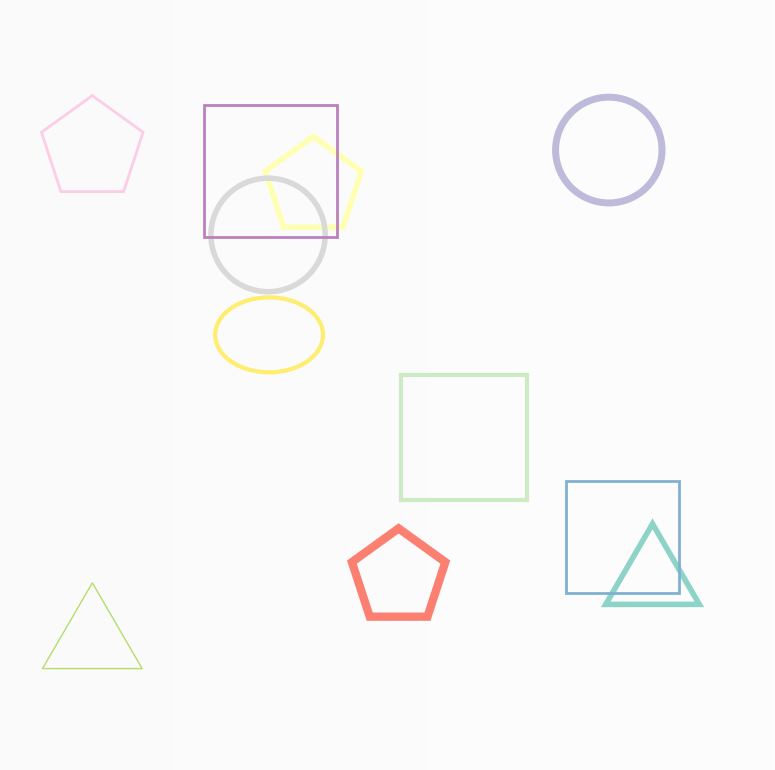[{"shape": "triangle", "thickness": 2, "radius": 0.35, "center": [0.842, 0.25]}, {"shape": "pentagon", "thickness": 2, "radius": 0.33, "center": [0.404, 0.757]}, {"shape": "circle", "thickness": 2.5, "radius": 0.34, "center": [0.786, 0.805]}, {"shape": "pentagon", "thickness": 3, "radius": 0.32, "center": [0.514, 0.25]}, {"shape": "square", "thickness": 1, "radius": 0.37, "center": [0.803, 0.303]}, {"shape": "triangle", "thickness": 0.5, "radius": 0.37, "center": [0.119, 0.169]}, {"shape": "pentagon", "thickness": 1, "radius": 0.34, "center": [0.119, 0.807]}, {"shape": "circle", "thickness": 2, "radius": 0.37, "center": [0.346, 0.695]}, {"shape": "square", "thickness": 1, "radius": 0.43, "center": [0.349, 0.779]}, {"shape": "square", "thickness": 1.5, "radius": 0.41, "center": [0.598, 0.432]}, {"shape": "oval", "thickness": 1.5, "radius": 0.35, "center": [0.347, 0.565]}]